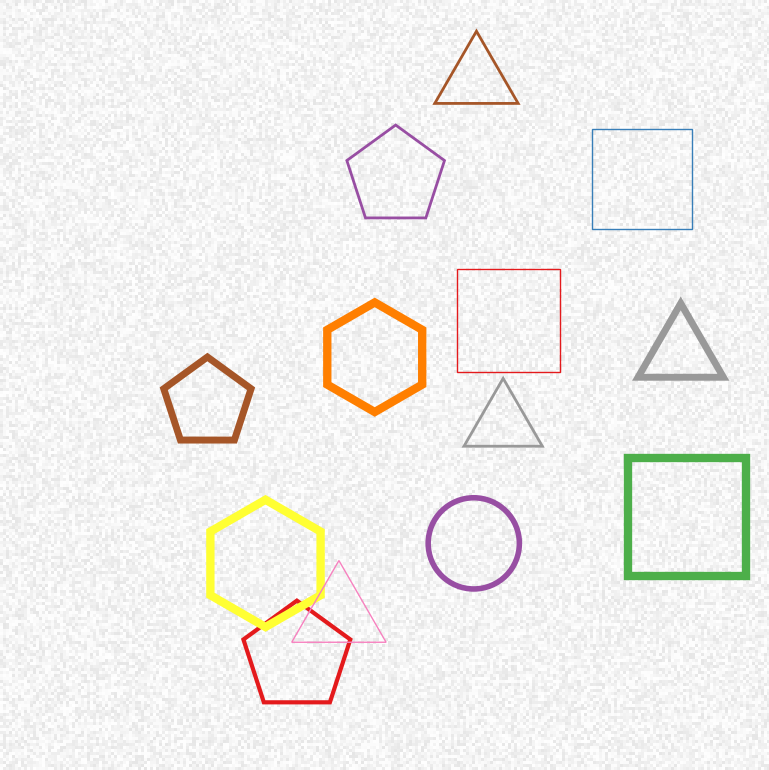[{"shape": "pentagon", "thickness": 1.5, "radius": 0.36, "center": [0.386, 0.147]}, {"shape": "square", "thickness": 0.5, "radius": 0.33, "center": [0.66, 0.584]}, {"shape": "square", "thickness": 0.5, "radius": 0.33, "center": [0.834, 0.767]}, {"shape": "square", "thickness": 3, "radius": 0.38, "center": [0.892, 0.329]}, {"shape": "circle", "thickness": 2, "radius": 0.3, "center": [0.615, 0.294]}, {"shape": "pentagon", "thickness": 1, "radius": 0.33, "center": [0.514, 0.771]}, {"shape": "hexagon", "thickness": 3, "radius": 0.36, "center": [0.487, 0.536]}, {"shape": "hexagon", "thickness": 3, "radius": 0.41, "center": [0.345, 0.268]}, {"shape": "pentagon", "thickness": 2.5, "radius": 0.3, "center": [0.269, 0.477]}, {"shape": "triangle", "thickness": 1, "radius": 0.31, "center": [0.619, 0.897]}, {"shape": "triangle", "thickness": 0.5, "radius": 0.35, "center": [0.44, 0.201]}, {"shape": "triangle", "thickness": 2.5, "radius": 0.32, "center": [0.884, 0.542]}, {"shape": "triangle", "thickness": 1, "radius": 0.29, "center": [0.653, 0.45]}]